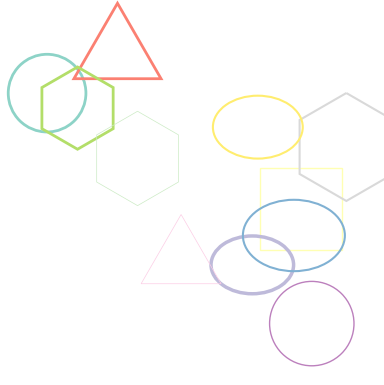[{"shape": "circle", "thickness": 2, "radius": 0.5, "center": [0.122, 0.758]}, {"shape": "square", "thickness": 1, "radius": 0.53, "center": [0.782, 0.458]}, {"shape": "oval", "thickness": 2.5, "radius": 0.54, "center": [0.655, 0.312]}, {"shape": "triangle", "thickness": 2, "radius": 0.65, "center": [0.305, 0.861]}, {"shape": "oval", "thickness": 1.5, "radius": 0.66, "center": [0.763, 0.388]}, {"shape": "hexagon", "thickness": 2, "radius": 0.53, "center": [0.201, 0.719]}, {"shape": "triangle", "thickness": 0.5, "radius": 0.6, "center": [0.47, 0.323]}, {"shape": "hexagon", "thickness": 1.5, "radius": 0.7, "center": [0.9, 0.618]}, {"shape": "circle", "thickness": 1, "radius": 0.55, "center": [0.81, 0.16]}, {"shape": "hexagon", "thickness": 0.5, "radius": 0.61, "center": [0.357, 0.588]}, {"shape": "oval", "thickness": 1.5, "radius": 0.58, "center": [0.67, 0.67]}]